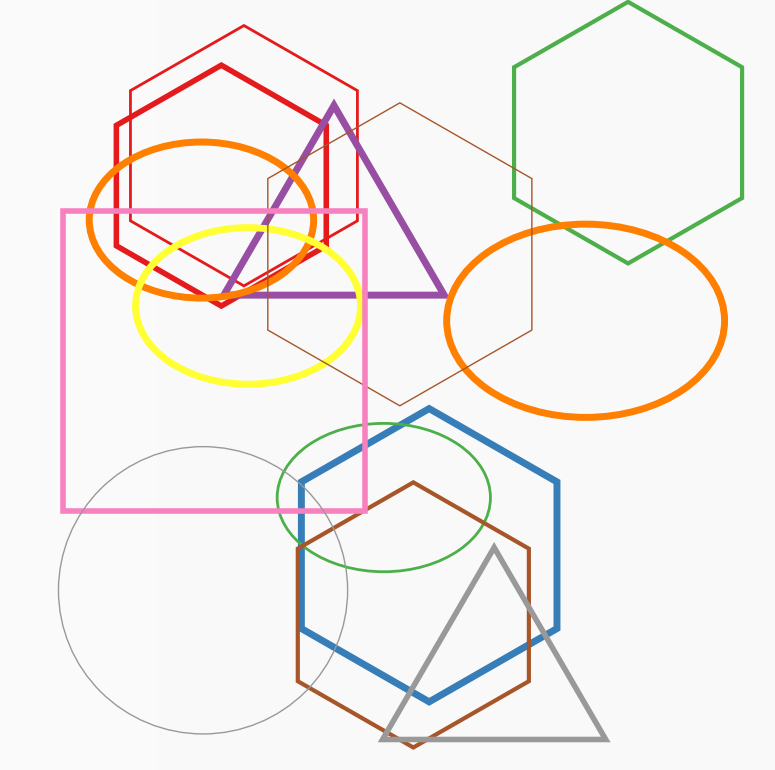[{"shape": "hexagon", "thickness": 2, "radius": 0.78, "center": [0.286, 0.759]}, {"shape": "hexagon", "thickness": 1, "radius": 0.85, "center": [0.315, 0.798]}, {"shape": "hexagon", "thickness": 2.5, "radius": 0.95, "center": [0.554, 0.279]}, {"shape": "hexagon", "thickness": 1.5, "radius": 0.85, "center": [0.81, 0.828]}, {"shape": "oval", "thickness": 1, "radius": 0.69, "center": [0.495, 0.354]}, {"shape": "triangle", "thickness": 2.5, "radius": 0.82, "center": [0.431, 0.699]}, {"shape": "oval", "thickness": 2.5, "radius": 0.9, "center": [0.756, 0.583]}, {"shape": "oval", "thickness": 2.5, "radius": 0.72, "center": [0.26, 0.714]}, {"shape": "oval", "thickness": 2.5, "radius": 0.73, "center": [0.32, 0.603]}, {"shape": "hexagon", "thickness": 0.5, "radius": 0.98, "center": [0.516, 0.67]}, {"shape": "hexagon", "thickness": 1.5, "radius": 0.86, "center": [0.533, 0.201]}, {"shape": "square", "thickness": 2, "radius": 0.97, "center": [0.276, 0.532]}, {"shape": "triangle", "thickness": 2, "radius": 0.83, "center": [0.638, 0.123]}, {"shape": "circle", "thickness": 0.5, "radius": 0.93, "center": [0.262, 0.233]}]